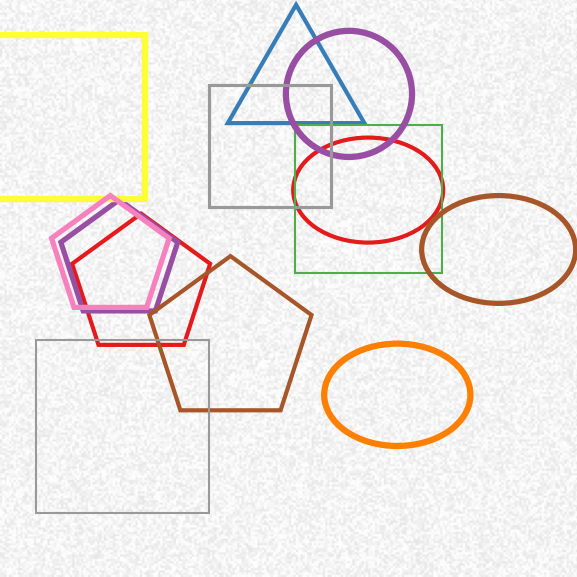[{"shape": "pentagon", "thickness": 2, "radius": 0.63, "center": [0.244, 0.504]}, {"shape": "oval", "thickness": 2, "radius": 0.65, "center": [0.638, 0.67]}, {"shape": "triangle", "thickness": 2, "radius": 0.68, "center": [0.513, 0.854]}, {"shape": "square", "thickness": 1, "radius": 0.64, "center": [0.638, 0.654]}, {"shape": "pentagon", "thickness": 2.5, "radius": 0.53, "center": [0.207, 0.547]}, {"shape": "circle", "thickness": 3, "radius": 0.55, "center": [0.604, 0.837]}, {"shape": "oval", "thickness": 3, "radius": 0.63, "center": [0.688, 0.316]}, {"shape": "square", "thickness": 3, "radius": 0.71, "center": [0.109, 0.796]}, {"shape": "oval", "thickness": 2.5, "radius": 0.67, "center": [0.863, 0.567]}, {"shape": "pentagon", "thickness": 2, "radius": 0.74, "center": [0.399, 0.408]}, {"shape": "pentagon", "thickness": 2.5, "radius": 0.54, "center": [0.191, 0.553]}, {"shape": "square", "thickness": 1, "radius": 0.75, "center": [0.213, 0.26]}, {"shape": "square", "thickness": 1.5, "radius": 0.53, "center": [0.468, 0.746]}]